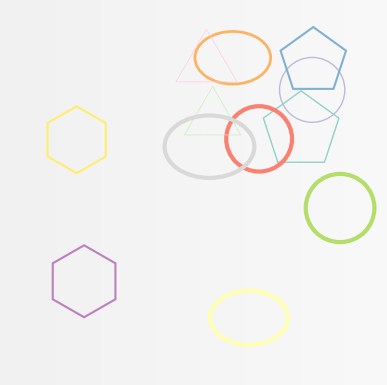[{"shape": "pentagon", "thickness": 1, "radius": 0.51, "center": [0.777, 0.661]}, {"shape": "oval", "thickness": 3, "radius": 0.5, "center": [0.643, 0.175]}, {"shape": "circle", "thickness": 1, "radius": 0.42, "center": [0.806, 0.767]}, {"shape": "circle", "thickness": 3, "radius": 0.42, "center": [0.669, 0.639]}, {"shape": "pentagon", "thickness": 1.5, "radius": 0.44, "center": [0.808, 0.841]}, {"shape": "oval", "thickness": 2, "radius": 0.49, "center": [0.601, 0.85]}, {"shape": "circle", "thickness": 3, "radius": 0.44, "center": [0.878, 0.46]}, {"shape": "triangle", "thickness": 0.5, "radius": 0.46, "center": [0.533, 0.833]}, {"shape": "oval", "thickness": 3, "radius": 0.58, "center": [0.54, 0.619]}, {"shape": "hexagon", "thickness": 1.5, "radius": 0.47, "center": [0.217, 0.269]}, {"shape": "triangle", "thickness": 0.5, "radius": 0.42, "center": [0.549, 0.691]}, {"shape": "hexagon", "thickness": 1.5, "radius": 0.43, "center": [0.198, 0.637]}]